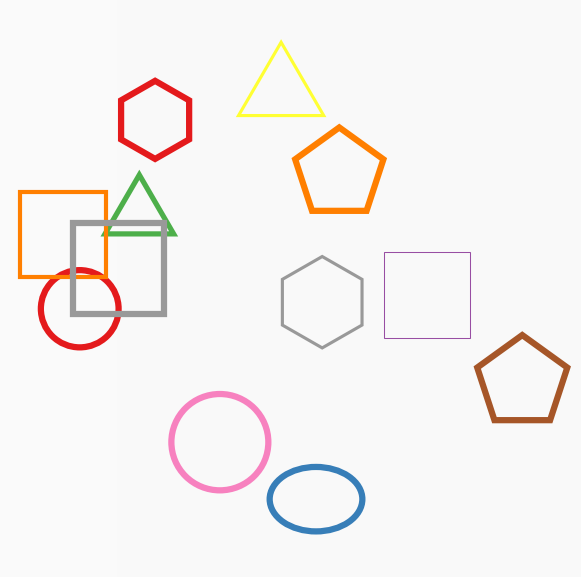[{"shape": "hexagon", "thickness": 3, "radius": 0.34, "center": [0.267, 0.792]}, {"shape": "circle", "thickness": 3, "radius": 0.33, "center": [0.137, 0.465]}, {"shape": "oval", "thickness": 3, "radius": 0.4, "center": [0.544, 0.135]}, {"shape": "triangle", "thickness": 2.5, "radius": 0.34, "center": [0.24, 0.628]}, {"shape": "square", "thickness": 0.5, "radius": 0.37, "center": [0.734, 0.488]}, {"shape": "square", "thickness": 2, "radius": 0.37, "center": [0.109, 0.593]}, {"shape": "pentagon", "thickness": 3, "radius": 0.4, "center": [0.584, 0.699]}, {"shape": "triangle", "thickness": 1.5, "radius": 0.42, "center": [0.484, 0.841]}, {"shape": "pentagon", "thickness": 3, "radius": 0.41, "center": [0.899, 0.337]}, {"shape": "circle", "thickness": 3, "radius": 0.42, "center": [0.378, 0.233]}, {"shape": "hexagon", "thickness": 1.5, "radius": 0.4, "center": [0.554, 0.476]}, {"shape": "square", "thickness": 3, "radius": 0.39, "center": [0.204, 0.534]}]